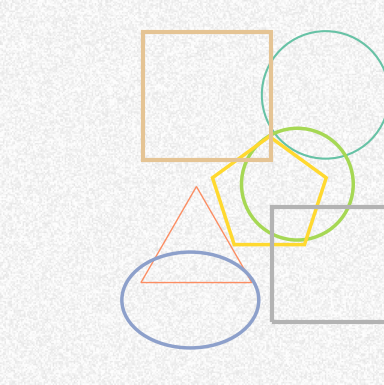[{"shape": "circle", "thickness": 1.5, "radius": 0.83, "center": [0.846, 0.754]}, {"shape": "triangle", "thickness": 1, "radius": 0.83, "center": [0.51, 0.349]}, {"shape": "oval", "thickness": 2.5, "radius": 0.89, "center": [0.494, 0.221]}, {"shape": "circle", "thickness": 2.5, "radius": 0.73, "center": [0.772, 0.522]}, {"shape": "pentagon", "thickness": 2.5, "radius": 0.78, "center": [0.7, 0.49]}, {"shape": "square", "thickness": 3, "radius": 0.83, "center": [0.538, 0.75]}, {"shape": "square", "thickness": 3, "radius": 0.74, "center": [0.854, 0.312]}]